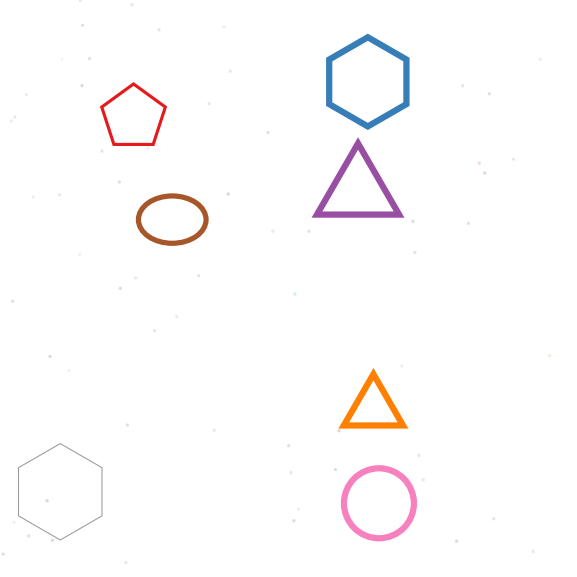[{"shape": "pentagon", "thickness": 1.5, "radius": 0.29, "center": [0.231, 0.796]}, {"shape": "hexagon", "thickness": 3, "radius": 0.39, "center": [0.637, 0.857]}, {"shape": "triangle", "thickness": 3, "radius": 0.41, "center": [0.62, 0.669]}, {"shape": "triangle", "thickness": 3, "radius": 0.3, "center": [0.647, 0.292]}, {"shape": "oval", "thickness": 2.5, "radius": 0.29, "center": [0.298, 0.619]}, {"shape": "circle", "thickness": 3, "radius": 0.3, "center": [0.656, 0.128]}, {"shape": "hexagon", "thickness": 0.5, "radius": 0.42, "center": [0.104, 0.148]}]